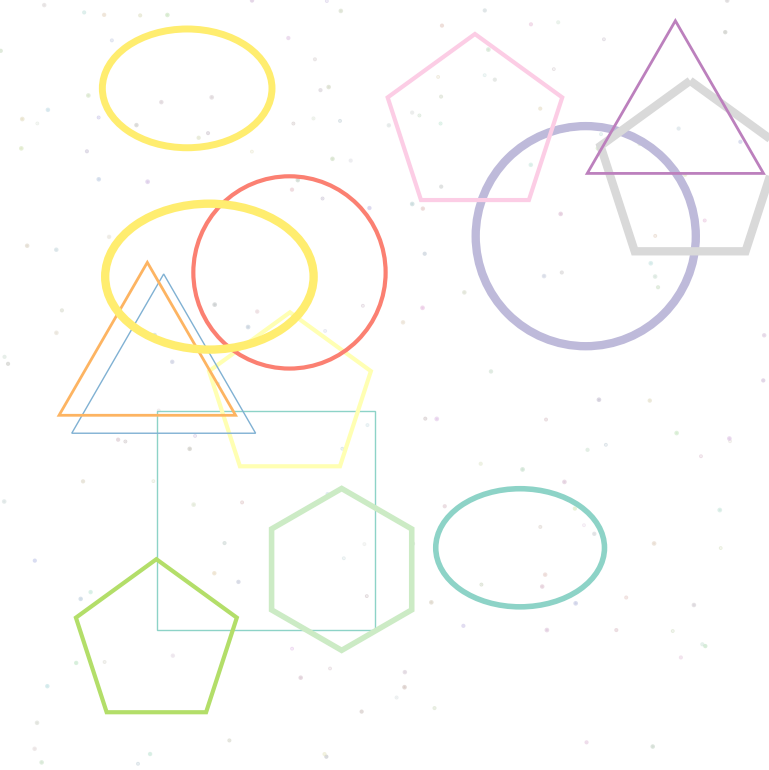[{"shape": "oval", "thickness": 2, "radius": 0.55, "center": [0.675, 0.289]}, {"shape": "square", "thickness": 0.5, "radius": 0.71, "center": [0.345, 0.324]}, {"shape": "pentagon", "thickness": 1.5, "radius": 0.55, "center": [0.377, 0.484]}, {"shape": "circle", "thickness": 3, "radius": 0.71, "center": [0.761, 0.693]}, {"shape": "circle", "thickness": 1.5, "radius": 0.62, "center": [0.376, 0.646]}, {"shape": "triangle", "thickness": 0.5, "radius": 0.69, "center": [0.213, 0.506]}, {"shape": "triangle", "thickness": 1, "radius": 0.66, "center": [0.191, 0.527]}, {"shape": "pentagon", "thickness": 1.5, "radius": 0.55, "center": [0.203, 0.164]}, {"shape": "pentagon", "thickness": 1.5, "radius": 0.6, "center": [0.617, 0.837]}, {"shape": "pentagon", "thickness": 3, "radius": 0.61, "center": [0.896, 0.773]}, {"shape": "triangle", "thickness": 1, "radius": 0.66, "center": [0.877, 0.841]}, {"shape": "hexagon", "thickness": 2, "radius": 0.53, "center": [0.444, 0.26]}, {"shape": "oval", "thickness": 3, "radius": 0.68, "center": [0.272, 0.641]}, {"shape": "oval", "thickness": 2.5, "radius": 0.55, "center": [0.243, 0.885]}]